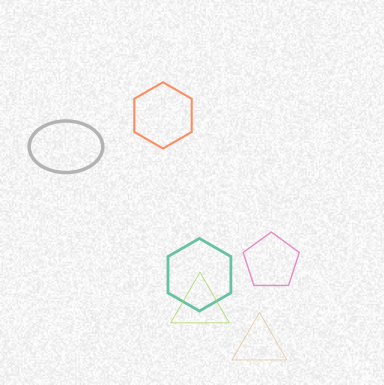[{"shape": "hexagon", "thickness": 2, "radius": 0.47, "center": [0.518, 0.286]}, {"shape": "hexagon", "thickness": 1.5, "radius": 0.43, "center": [0.423, 0.7]}, {"shape": "pentagon", "thickness": 1, "radius": 0.38, "center": [0.705, 0.321]}, {"shape": "triangle", "thickness": 0.5, "radius": 0.44, "center": [0.519, 0.205]}, {"shape": "triangle", "thickness": 0.5, "radius": 0.41, "center": [0.674, 0.106]}, {"shape": "oval", "thickness": 2.5, "radius": 0.48, "center": [0.171, 0.619]}]